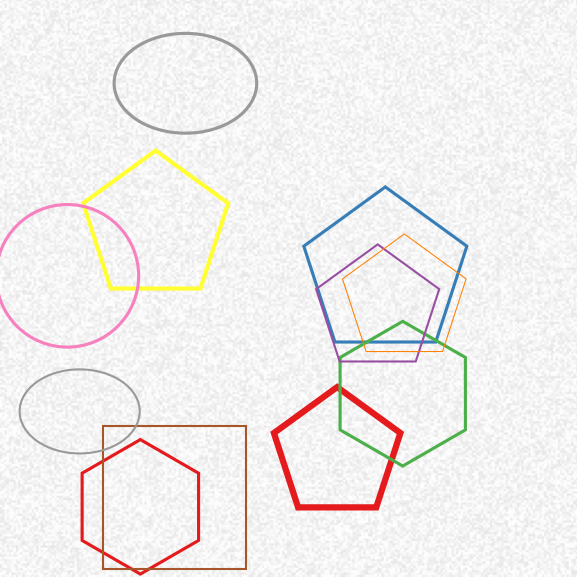[{"shape": "pentagon", "thickness": 3, "radius": 0.58, "center": [0.584, 0.214]}, {"shape": "hexagon", "thickness": 1.5, "radius": 0.58, "center": [0.243, 0.122]}, {"shape": "pentagon", "thickness": 1.5, "radius": 0.74, "center": [0.667, 0.527]}, {"shape": "hexagon", "thickness": 1.5, "radius": 0.63, "center": [0.697, 0.317]}, {"shape": "pentagon", "thickness": 1, "radius": 0.56, "center": [0.654, 0.464]}, {"shape": "pentagon", "thickness": 0.5, "radius": 0.56, "center": [0.7, 0.481]}, {"shape": "pentagon", "thickness": 2, "radius": 0.66, "center": [0.27, 0.606]}, {"shape": "square", "thickness": 1, "radius": 0.62, "center": [0.303, 0.138]}, {"shape": "circle", "thickness": 1.5, "radius": 0.62, "center": [0.117, 0.522]}, {"shape": "oval", "thickness": 1, "radius": 0.52, "center": [0.138, 0.287]}, {"shape": "oval", "thickness": 1.5, "radius": 0.62, "center": [0.321, 0.855]}]